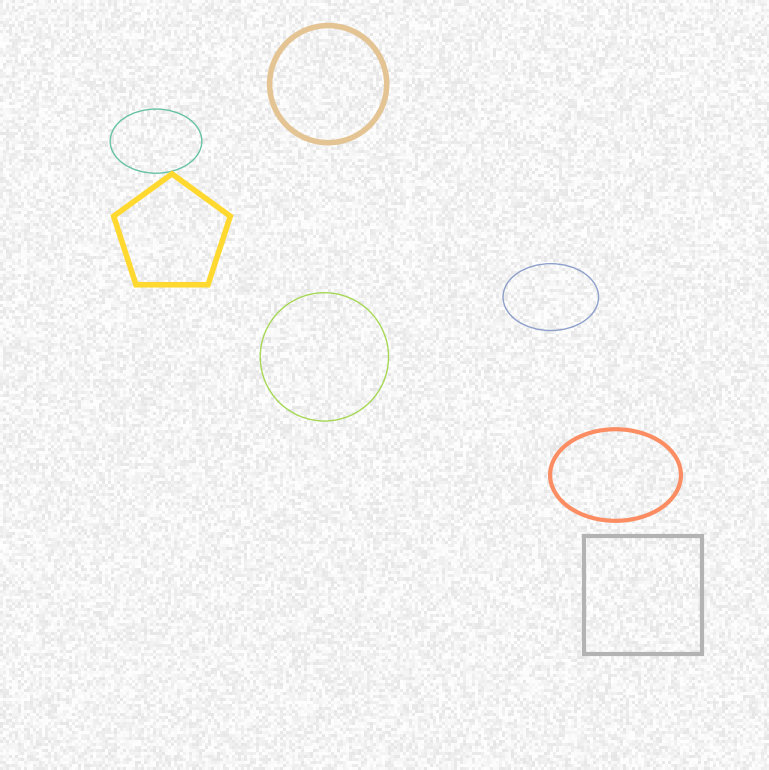[{"shape": "oval", "thickness": 0.5, "radius": 0.3, "center": [0.203, 0.817]}, {"shape": "oval", "thickness": 1.5, "radius": 0.42, "center": [0.799, 0.383]}, {"shape": "oval", "thickness": 0.5, "radius": 0.31, "center": [0.715, 0.614]}, {"shape": "circle", "thickness": 0.5, "radius": 0.42, "center": [0.421, 0.537]}, {"shape": "pentagon", "thickness": 2, "radius": 0.4, "center": [0.223, 0.695]}, {"shape": "circle", "thickness": 2, "radius": 0.38, "center": [0.426, 0.891]}, {"shape": "square", "thickness": 1.5, "radius": 0.38, "center": [0.835, 0.227]}]